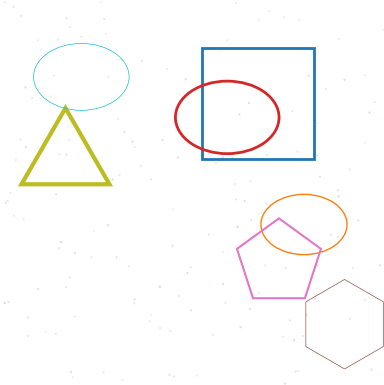[{"shape": "square", "thickness": 2, "radius": 0.72, "center": [0.67, 0.73]}, {"shape": "oval", "thickness": 1, "radius": 0.56, "center": [0.79, 0.417]}, {"shape": "oval", "thickness": 2, "radius": 0.67, "center": [0.59, 0.695]}, {"shape": "hexagon", "thickness": 0.5, "radius": 0.58, "center": [0.895, 0.158]}, {"shape": "pentagon", "thickness": 1.5, "radius": 0.57, "center": [0.725, 0.318]}, {"shape": "triangle", "thickness": 3, "radius": 0.66, "center": [0.17, 0.587]}, {"shape": "oval", "thickness": 0.5, "radius": 0.62, "center": [0.211, 0.8]}]